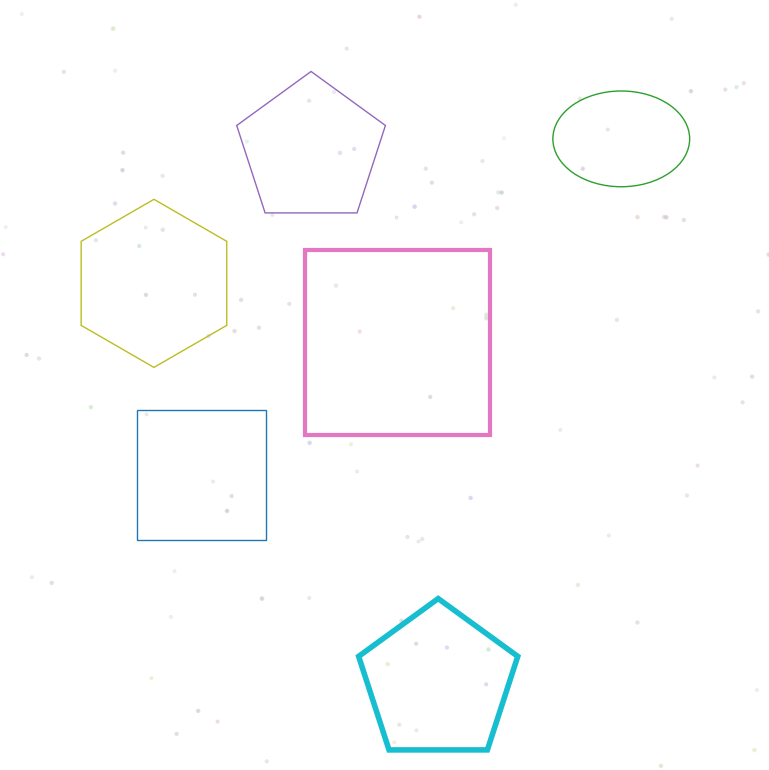[{"shape": "square", "thickness": 0.5, "radius": 0.42, "center": [0.262, 0.383]}, {"shape": "oval", "thickness": 0.5, "radius": 0.44, "center": [0.807, 0.82]}, {"shape": "pentagon", "thickness": 0.5, "radius": 0.51, "center": [0.404, 0.806]}, {"shape": "square", "thickness": 1.5, "radius": 0.6, "center": [0.517, 0.555]}, {"shape": "hexagon", "thickness": 0.5, "radius": 0.55, "center": [0.2, 0.632]}, {"shape": "pentagon", "thickness": 2, "radius": 0.54, "center": [0.569, 0.114]}]